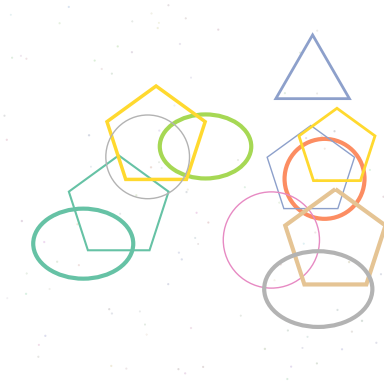[{"shape": "pentagon", "thickness": 1.5, "radius": 0.68, "center": [0.308, 0.46]}, {"shape": "oval", "thickness": 3, "radius": 0.65, "center": [0.216, 0.367]}, {"shape": "circle", "thickness": 3, "radius": 0.52, "center": [0.843, 0.535]}, {"shape": "pentagon", "thickness": 1, "radius": 0.6, "center": [0.807, 0.555]}, {"shape": "triangle", "thickness": 2, "radius": 0.55, "center": [0.812, 0.799]}, {"shape": "circle", "thickness": 1, "radius": 0.62, "center": [0.705, 0.377]}, {"shape": "oval", "thickness": 3, "radius": 0.59, "center": [0.534, 0.62]}, {"shape": "pentagon", "thickness": 2, "radius": 0.52, "center": [0.875, 0.615]}, {"shape": "pentagon", "thickness": 2.5, "radius": 0.67, "center": [0.405, 0.642]}, {"shape": "pentagon", "thickness": 3, "radius": 0.68, "center": [0.871, 0.372]}, {"shape": "oval", "thickness": 3, "radius": 0.7, "center": [0.827, 0.249]}, {"shape": "circle", "thickness": 1, "radius": 0.54, "center": [0.384, 0.593]}]